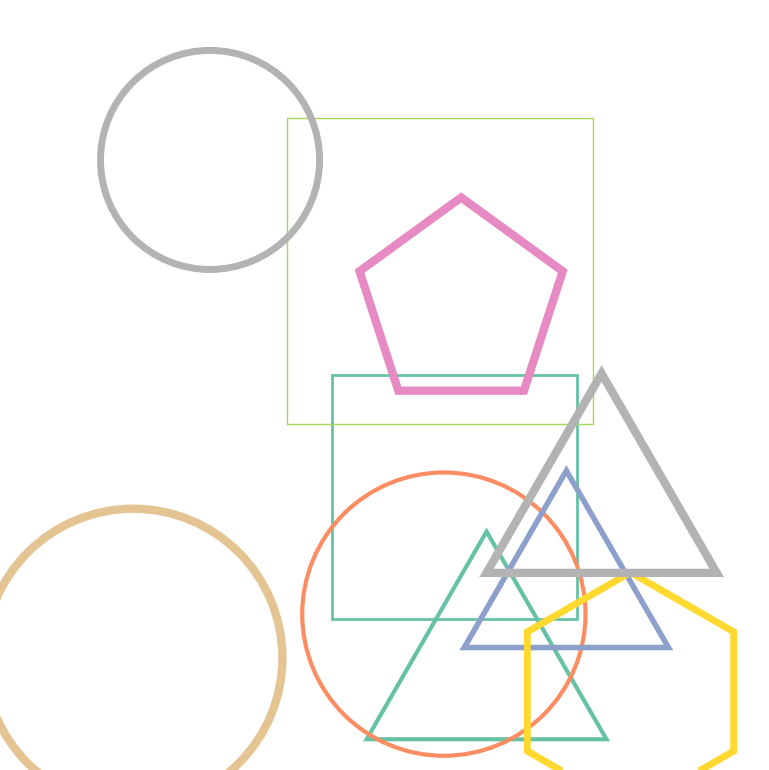[{"shape": "triangle", "thickness": 1.5, "radius": 0.9, "center": [0.632, 0.13]}, {"shape": "square", "thickness": 1, "radius": 0.79, "center": [0.59, 0.355]}, {"shape": "circle", "thickness": 1.5, "radius": 0.92, "center": [0.576, 0.202]}, {"shape": "triangle", "thickness": 2, "radius": 0.77, "center": [0.736, 0.236]}, {"shape": "pentagon", "thickness": 3, "radius": 0.69, "center": [0.599, 0.605]}, {"shape": "square", "thickness": 0.5, "radius": 0.99, "center": [0.571, 0.648]}, {"shape": "hexagon", "thickness": 2.5, "radius": 0.77, "center": [0.819, 0.102]}, {"shape": "circle", "thickness": 3, "radius": 0.97, "center": [0.173, 0.146]}, {"shape": "circle", "thickness": 2.5, "radius": 0.71, "center": [0.273, 0.792]}, {"shape": "triangle", "thickness": 3, "radius": 0.86, "center": [0.781, 0.342]}]